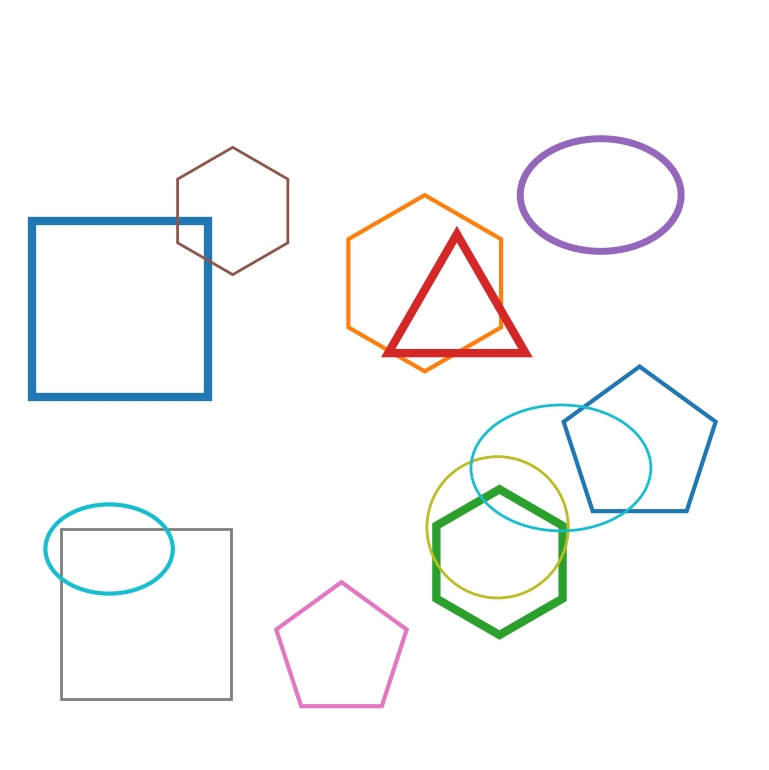[{"shape": "square", "thickness": 3, "radius": 0.57, "center": [0.155, 0.598]}, {"shape": "pentagon", "thickness": 1.5, "radius": 0.52, "center": [0.831, 0.42]}, {"shape": "hexagon", "thickness": 1.5, "radius": 0.57, "center": [0.552, 0.632]}, {"shape": "hexagon", "thickness": 3, "radius": 0.47, "center": [0.649, 0.27]}, {"shape": "triangle", "thickness": 3, "radius": 0.51, "center": [0.593, 0.593]}, {"shape": "oval", "thickness": 2.5, "radius": 0.52, "center": [0.78, 0.747]}, {"shape": "hexagon", "thickness": 1, "radius": 0.41, "center": [0.302, 0.726]}, {"shape": "pentagon", "thickness": 1.5, "radius": 0.45, "center": [0.443, 0.155]}, {"shape": "square", "thickness": 1, "radius": 0.55, "center": [0.19, 0.203]}, {"shape": "circle", "thickness": 1, "radius": 0.46, "center": [0.646, 0.315]}, {"shape": "oval", "thickness": 1, "radius": 0.58, "center": [0.728, 0.392]}, {"shape": "oval", "thickness": 1.5, "radius": 0.41, "center": [0.142, 0.287]}]